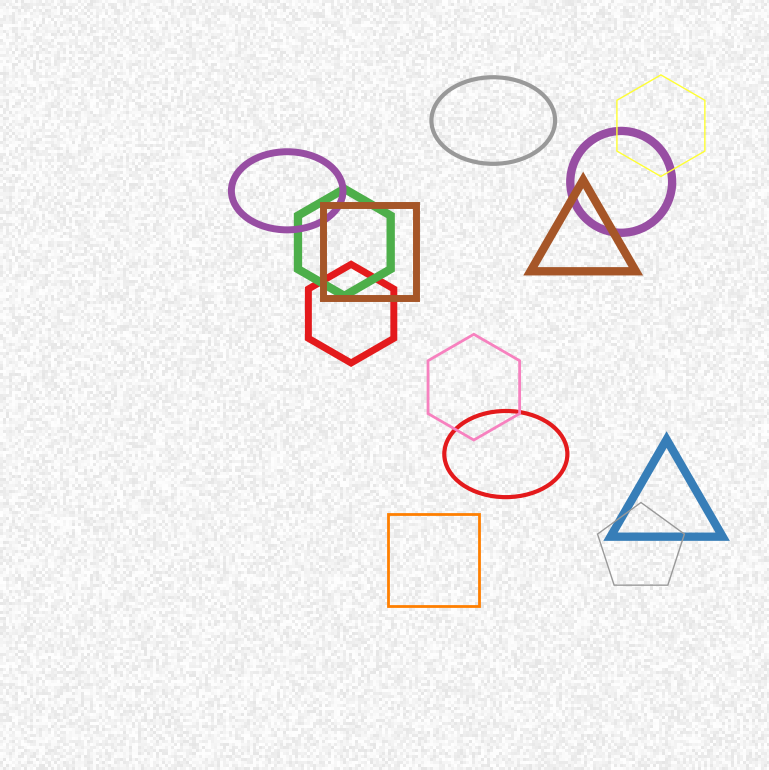[{"shape": "oval", "thickness": 1.5, "radius": 0.4, "center": [0.657, 0.41]}, {"shape": "hexagon", "thickness": 2.5, "radius": 0.32, "center": [0.456, 0.593]}, {"shape": "triangle", "thickness": 3, "radius": 0.42, "center": [0.866, 0.345]}, {"shape": "hexagon", "thickness": 3, "radius": 0.35, "center": [0.447, 0.685]}, {"shape": "circle", "thickness": 3, "radius": 0.33, "center": [0.807, 0.764]}, {"shape": "oval", "thickness": 2.5, "radius": 0.36, "center": [0.373, 0.752]}, {"shape": "square", "thickness": 1, "radius": 0.3, "center": [0.563, 0.273]}, {"shape": "hexagon", "thickness": 0.5, "radius": 0.33, "center": [0.858, 0.837]}, {"shape": "triangle", "thickness": 3, "radius": 0.4, "center": [0.757, 0.687]}, {"shape": "square", "thickness": 2.5, "radius": 0.3, "center": [0.48, 0.673]}, {"shape": "hexagon", "thickness": 1, "radius": 0.34, "center": [0.615, 0.497]}, {"shape": "pentagon", "thickness": 0.5, "radius": 0.3, "center": [0.832, 0.288]}, {"shape": "oval", "thickness": 1.5, "radius": 0.4, "center": [0.641, 0.843]}]